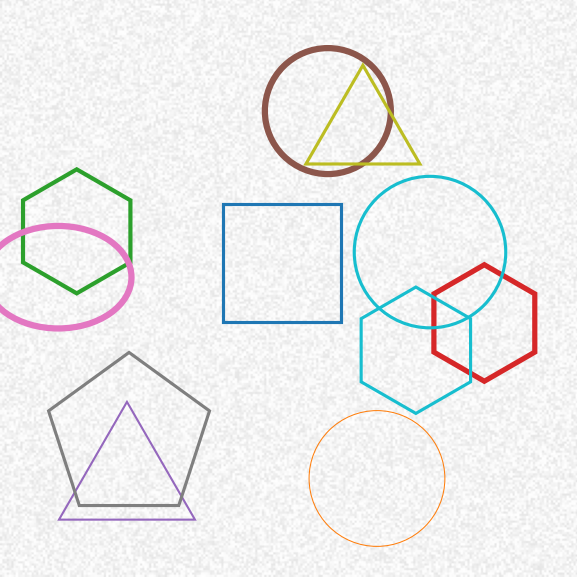[{"shape": "square", "thickness": 1.5, "radius": 0.51, "center": [0.489, 0.543]}, {"shape": "circle", "thickness": 0.5, "radius": 0.59, "center": [0.653, 0.171]}, {"shape": "hexagon", "thickness": 2, "radius": 0.54, "center": [0.133, 0.599]}, {"shape": "hexagon", "thickness": 2.5, "radius": 0.5, "center": [0.839, 0.44]}, {"shape": "triangle", "thickness": 1, "radius": 0.68, "center": [0.22, 0.167]}, {"shape": "circle", "thickness": 3, "radius": 0.55, "center": [0.568, 0.807]}, {"shape": "oval", "thickness": 3, "radius": 0.63, "center": [0.101, 0.519]}, {"shape": "pentagon", "thickness": 1.5, "radius": 0.73, "center": [0.223, 0.242]}, {"shape": "triangle", "thickness": 1.5, "radius": 0.57, "center": [0.628, 0.772]}, {"shape": "hexagon", "thickness": 1.5, "radius": 0.55, "center": [0.72, 0.393]}, {"shape": "circle", "thickness": 1.5, "radius": 0.66, "center": [0.745, 0.563]}]